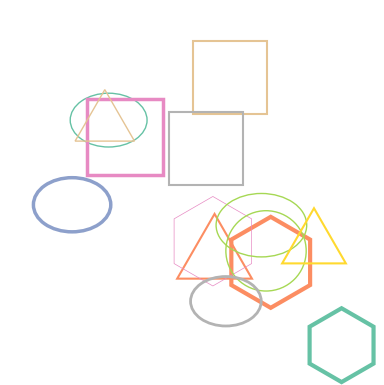[{"shape": "hexagon", "thickness": 3, "radius": 0.48, "center": [0.887, 0.103]}, {"shape": "oval", "thickness": 1, "radius": 0.5, "center": [0.282, 0.688]}, {"shape": "triangle", "thickness": 1.5, "radius": 0.56, "center": [0.557, 0.332]}, {"shape": "hexagon", "thickness": 3, "radius": 0.59, "center": [0.703, 0.319]}, {"shape": "oval", "thickness": 2.5, "radius": 0.5, "center": [0.187, 0.468]}, {"shape": "hexagon", "thickness": 0.5, "radius": 0.58, "center": [0.553, 0.373]}, {"shape": "square", "thickness": 2.5, "radius": 0.49, "center": [0.324, 0.644]}, {"shape": "oval", "thickness": 1, "radius": 0.59, "center": [0.679, 0.415]}, {"shape": "circle", "thickness": 1, "radius": 0.52, "center": [0.691, 0.348]}, {"shape": "triangle", "thickness": 1.5, "radius": 0.48, "center": [0.816, 0.364]}, {"shape": "square", "thickness": 1.5, "radius": 0.48, "center": [0.597, 0.799]}, {"shape": "triangle", "thickness": 1, "radius": 0.45, "center": [0.272, 0.678]}, {"shape": "oval", "thickness": 2, "radius": 0.46, "center": [0.587, 0.218]}, {"shape": "square", "thickness": 1.5, "radius": 0.48, "center": [0.535, 0.614]}]